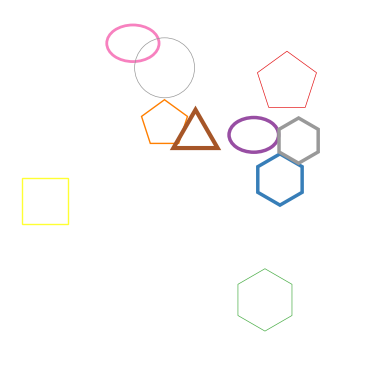[{"shape": "pentagon", "thickness": 0.5, "radius": 0.4, "center": [0.745, 0.786]}, {"shape": "hexagon", "thickness": 2.5, "radius": 0.33, "center": [0.727, 0.534]}, {"shape": "hexagon", "thickness": 0.5, "radius": 0.41, "center": [0.688, 0.221]}, {"shape": "oval", "thickness": 2.5, "radius": 0.32, "center": [0.659, 0.65]}, {"shape": "pentagon", "thickness": 1, "radius": 0.31, "center": [0.427, 0.678]}, {"shape": "square", "thickness": 1, "radius": 0.3, "center": [0.117, 0.478]}, {"shape": "triangle", "thickness": 3, "radius": 0.33, "center": [0.508, 0.649]}, {"shape": "oval", "thickness": 2, "radius": 0.34, "center": [0.345, 0.888]}, {"shape": "circle", "thickness": 0.5, "radius": 0.39, "center": [0.428, 0.824]}, {"shape": "hexagon", "thickness": 2.5, "radius": 0.29, "center": [0.776, 0.635]}]